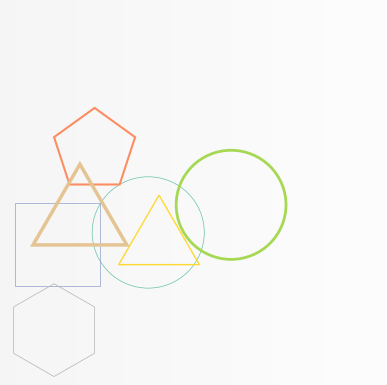[{"shape": "circle", "thickness": 0.5, "radius": 0.72, "center": [0.383, 0.396]}, {"shape": "pentagon", "thickness": 1.5, "radius": 0.55, "center": [0.244, 0.61]}, {"shape": "square", "thickness": 0.5, "radius": 0.54, "center": [0.148, 0.365]}, {"shape": "circle", "thickness": 2, "radius": 0.71, "center": [0.596, 0.468]}, {"shape": "triangle", "thickness": 1, "radius": 0.6, "center": [0.41, 0.373]}, {"shape": "triangle", "thickness": 2.5, "radius": 0.7, "center": [0.206, 0.434]}, {"shape": "hexagon", "thickness": 0.5, "radius": 0.6, "center": [0.14, 0.143]}]